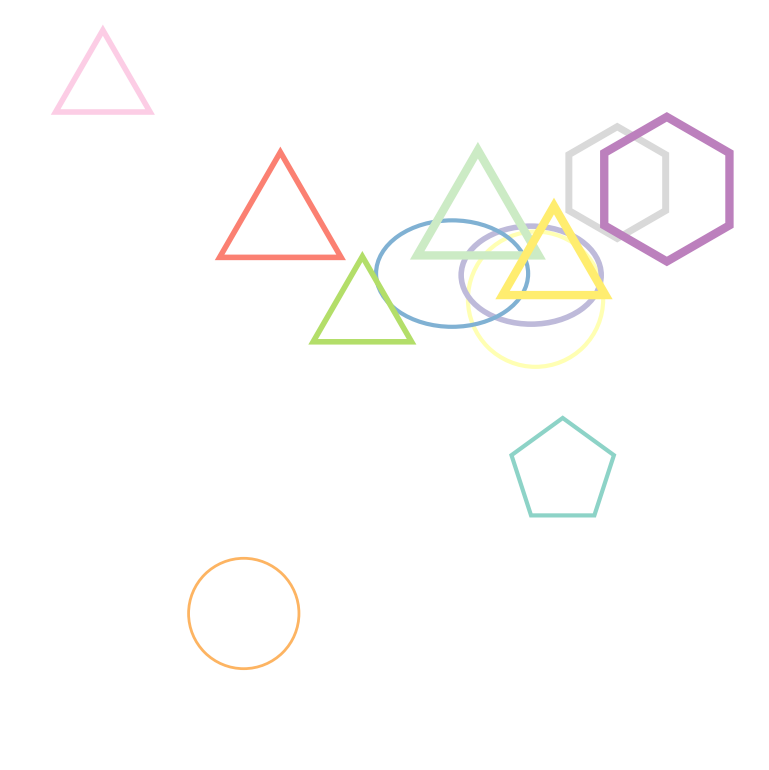[{"shape": "pentagon", "thickness": 1.5, "radius": 0.35, "center": [0.731, 0.387]}, {"shape": "circle", "thickness": 1.5, "radius": 0.44, "center": [0.696, 0.611]}, {"shape": "oval", "thickness": 2, "radius": 0.45, "center": [0.69, 0.643]}, {"shape": "triangle", "thickness": 2, "radius": 0.46, "center": [0.364, 0.711]}, {"shape": "oval", "thickness": 1.5, "radius": 0.49, "center": [0.587, 0.645]}, {"shape": "circle", "thickness": 1, "radius": 0.36, "center": [0.317, 0.203]}, {"shape": "triangle", "thickness": 2, "radius": 0.37, "center": [0.471, 0.593]}, {"shape": "triangle", "thickness": 2, "radius": 0.35, "center": [0.134, 0.89]}, {"shape": "hexagon", "thickness": 2.5, "radius": 0.36, "center": [0.802, 0.763]}, {"shape": "hexagon", "thickness": 3, "radius": 0.47, "center": [0.866, 0.754]}, {"shape": "triangle", "thickness": 3, "radius": 0.46, "center": [0.621, 0.714]}, {"shape": "triangle", "thickness": 3, "radius": 0.39, "center": [0.719, 0.655]}]